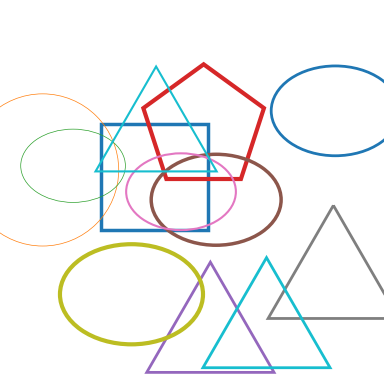[{"shape": "square", "thickness": 2.5, "radius": 0.69, "center": [0.401, 0.541]}, {"shape": "oval", "thickness": 2, "radius": 0.83, "center": [0.871, 0.712]}, {"shape": "circle", "thickness": 0.5, "radius": 0.99, "center": [0.111, 0.559]}, {"shape": "oval", "thickness": 0.5, "radius": 0.68, "center": [0.19, 0.569]}, {"shape": "pentagon", "thickness": 3, "radius": 0.82, "center": [0.529, 0.668]}, {"shape": "triangle", "thickness": 2, "radius": 0.95, "center": [0.546, 0.128]}, {"shape": "oval", "thickness": 2.5, "radius": 0.84, "center": [0.561, 0.481]}, {"shape": "oval", "thickness": 1.5, "radius": 0.71, "center": [0.47, 0.502]}, {"shape": "triangle", "thickness": 2, "radius": 0.98, "center": [0.866, 0.271]}, {"shape": "oval", "thickness": 3, "radius": 0.93, "center": [0.342, 0.236]}, {"shape": "triangle", "thickness": 2, "radius": 0.95, "center": [0.692, 0.14]}, {"shape": "triangle", "thickness": 1.5, "radius": 0.91, "center": [0.405, 0.646]}]